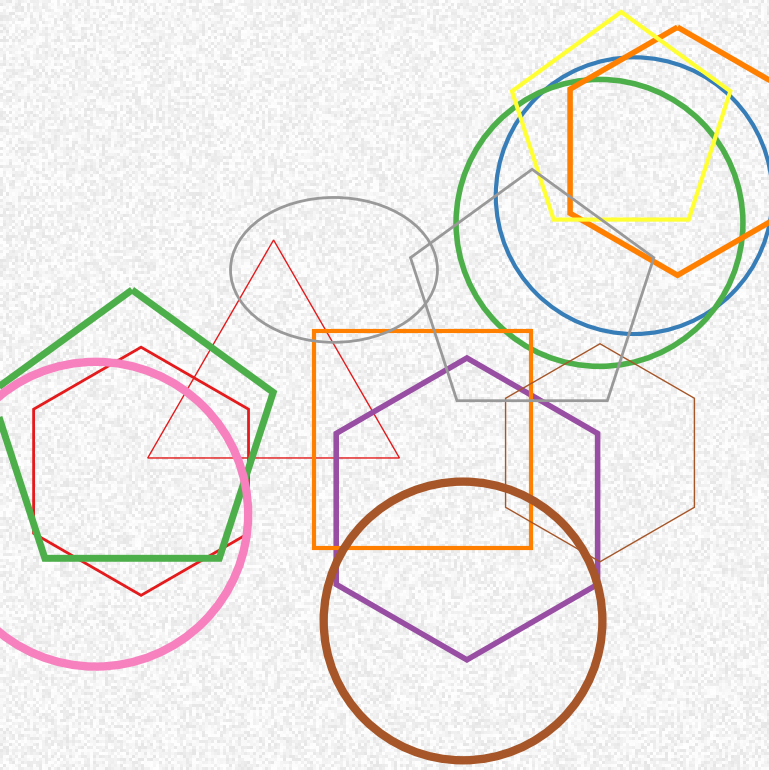[{"shape": "hexagon", "thickness": 1, "radius": 0.81, "center": [0.183, 0.388]}, {"shape": "triangle", "thickness": 0.5, "radius": 0.94, "center": [0.355, 0.5]}, {"shape": "circle", "thickness": 1.5, "radius": 0.9, "center": [0.824, 0.746]}, {"shape": "circle", "thickness": 2, "radius": 0.93, "center": [0.779, 0.711]}, {"shape": "pentagon", "thickness": 2.5, "radius": 0.96, "center": [0.172, 0.431]}, {"shape": "hexagon", "thickness": 2, "radius": 0.98, "center": [0.606, 0.339]}, {"shape": "hexagon", "thickness": 2, "radius": 0.81, "center": [0.88, 0.804]}, {"shape": "square", "thickness": 1.5, "radius": 0.7, "center": [0.549, 0.429]}, {"shape": "pentagon", "thickness": 1.5, "radius": 0.75, "center": [0.807, 0.835]}, {"shape": "hexagon", "thickness": 0.5, "radius": 0.71, "center": [0.779, 0.412]}, {"shape": "circle", "thickness": 3, "radius": 0.9, "center": [0.601, 0.194]}, {"shape": "circle", "thickness": 3, "radius": 0.99, "center": [0.124, 0.332]}, {"shape": "pentagon", "thickness": 1, "radius": 0.83, "center": [0.691, 0.614]}, {"shape": "oval", "thickness": 1, "radius": 0.67, "center": [0.434, 0.649]}]